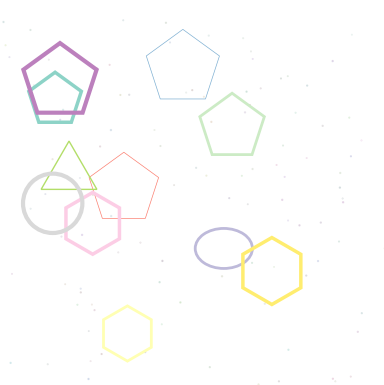[{"shape": "pentagon", "thickness": 2.5, "radius": 0.36, "center": [0.143, 0.741]}, {"shape": "hexagon", "thickness": 2, "radius": 0.36, "center": [0.331, 0.134]}, {"shape": "oval", "thickness": 2, "radius": 0.37, "center": [0.581, 0.355]}, {"shape": "pentagon", "thickness": 0.5, "radius": 0.47, "center": [0.322, 0.51]}, {"shape": "pentagon", "thickness": 0.5, "radius": 0.5, "center": [0.475, 0.824]}, {"shape": "triangle", "thickness": 1, "radius": 0.42, "center": [0.179, 0.55]}, {"shape": "hexagon", "thickness": 2.5, "radius": 0.4, "center": [0.241, 0.42]}, {"shape": "circle", "thickness": 3, "radius": 0.39, "center": [0.137, 0.472]}, {"shape": "pentagon", "thickness": 3, "radius": 0.5, "center": [0.156, 0.788]}, {"shape": "pentagon", "thickness": 2, "radius": 0.44, "center": [0.603, 0.67]}, {"shape": "hexagon", "thickness": 2.5, "radius": 0.43, "center": [0.706, 0.296]}]